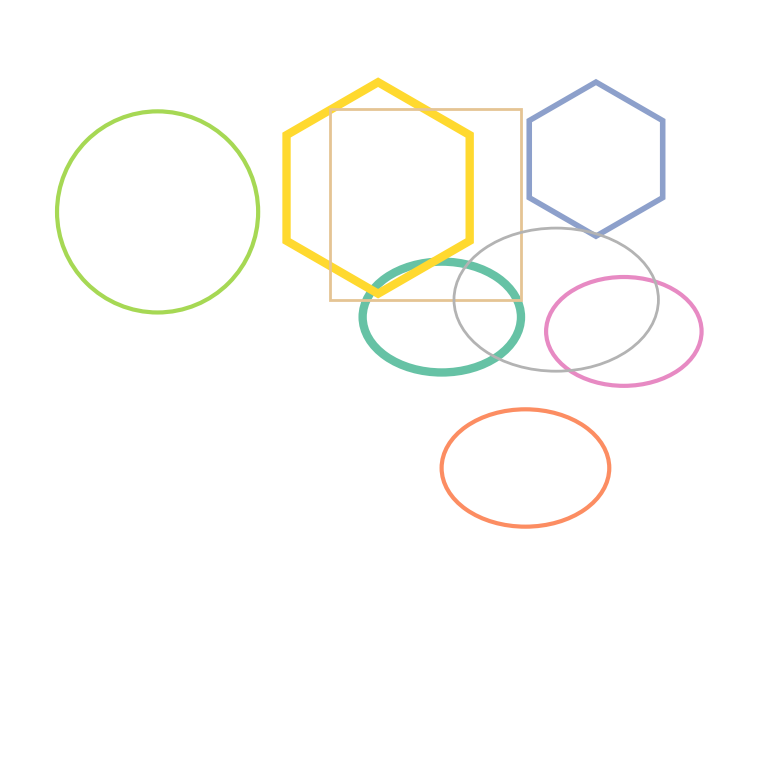[{"shape": "oval", "thickness": 3, "radius": 0.51, "center": [0.574, 0.588]}, {"shape": "oval", "thickness": 1.5, "radius": 0.54, "center": [0.682, 0.392]}, {"shape": "hexagon", "thickness": 2, "radius": 0.5, "center": [0.774, 0.793]}, {"shape": "oval", "thickness": 1.5, "radius": 0.5, "center": [0.81, 0.57]}, {"shape": "circle", "thickness": 1.5, "radius": 0.65, "center": [0.205, 0.725]}, {"shape": "hexagon", "thickness": 3, "radius": 0.69, "center": [0.491, 0.756]}, {"shape": "square", "thickness": 1, "radius": 0.62, "center": [0.553, 0.735]}, {"shape": "oval", "thickness": 1, "radius": 0.66, "center": [0.722, 0.611]}]